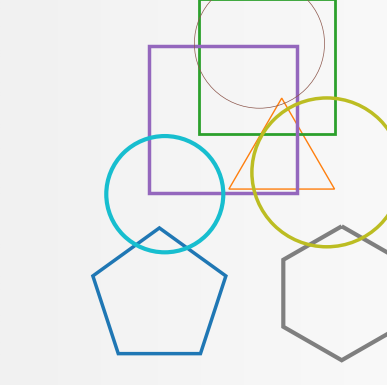[{"shape": "pentagon", "thickness": 2.5, "radius": 0.9, "center": [0.411, 0.227]}, {"shape": "triangle", "thickness": 1, "radius": 0.79, "center": [0.727, 0.588]}, {"shape": "square", "thickness": 2, "radius": 0.87, "center": [0.689, 0.827]}, {"shape": "square", "thickness": 2.5, "radius": 0.95, "center": [0.575, 0.689]}, {"shape": "circle", "thickness": 0.5, "radius": 0.84, "center": [0.67, 0.887]}, {"shape": "hexagon", "thickness": 3, "radius": 0.87, "center": [0.882, 0.238]}, {"shape": "circle", "thickness": 2.5, "radius": 0.97, "center": [0.843, 0.552]}, {"shape": "circle", "thickness": 3, "radius": 0.75, "center": [0.425, 0.496]}]